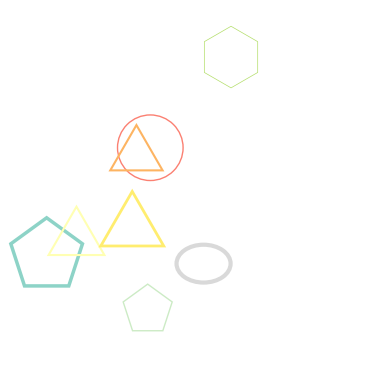[{"shape": "pentagon", "thickness": 2.5, "radius": 0.49, "center": [0.121, 0.336]}, {"shape": "triangle", "thickness": 1.5, "radius": 0.42, "center": [0.199, 0.379]}, {"shape": "circle", "thickness": 1, "radius": 0.43, "center": [0.39, 0.616]}, {"shape": "triangle", "thickness": 1.5, "radius": 0.39, "center": [0.354, 0.597]}, {"shape": "hexagon", "thickness": 0.5, "radius": 0.4, "center": [0.6, 0.852]}, {"shape": "oval", "thickness": 3, "radius": 0.35, "center": [0.529, 0.315]}, {"shape": "pentagon", "thickness": 1, "radius": 0.33, "center": [0.384, 0.195]}, {"shape": "triangle", "thickness": 2, "radius": 0.47, "center": [0.343, 0.408]}]